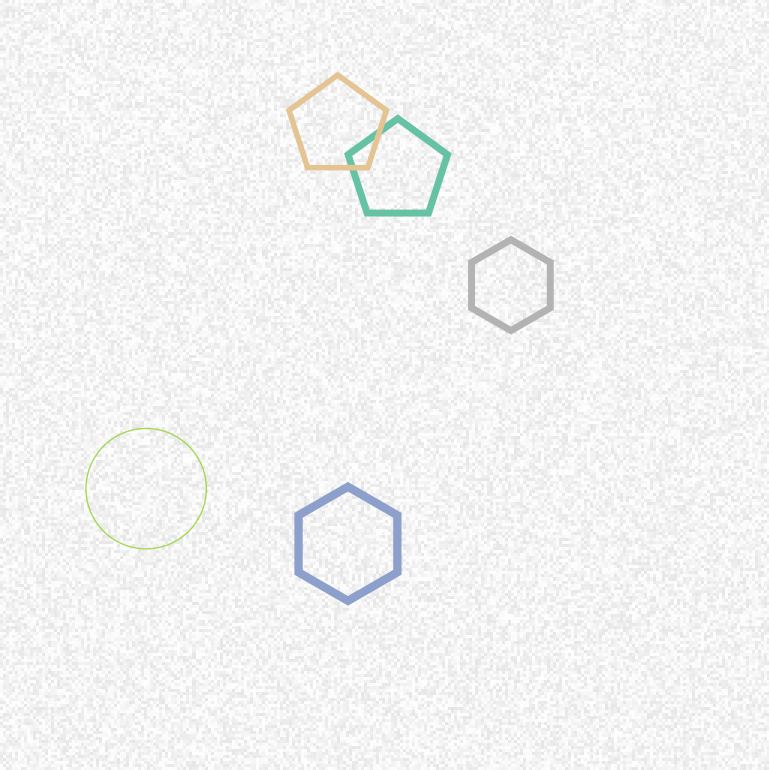[{"shape": "pentagon", "thickness": 2.5, "radius": 0.34, "center": [0.517, 0.778]}, {"shape": "hexagon", "thickness": 3, "radius": 0.37, "center": [0.452, 0.294]}, {"shape": "circle", "thickness": 0.5, "radius": 0.39, "center": [0.19, 0.365]}, {"shape": "pentagon", "thickness": 2, "radius": 0.33, "center": [0.439, 0.836]}, {"shape": "hexagon", "thickness": 2.5, "radius": 0.3, "center": [0.664, 0.63]}]